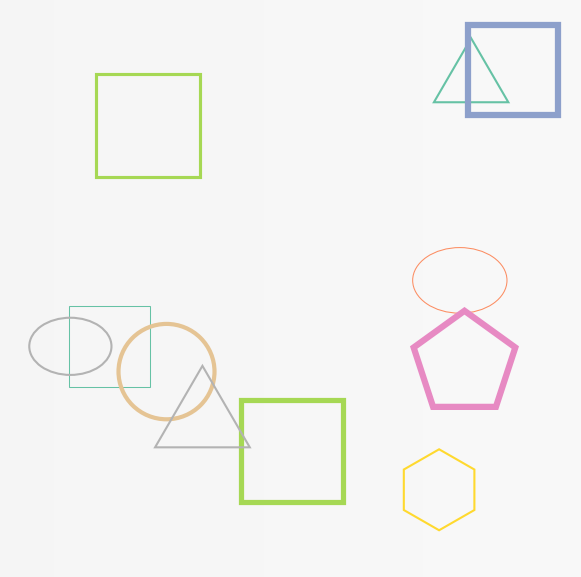[{"shape": "triangle", "thickness": 1, "radius": 0.37, "center": [0.811, 0.859]}, {"shape": "square", "thickness": 0.5, "radius": 0.35, "center": [0.188, 0.399]}, {"shape": "oval", "thickness": 0.5, "radius": 0.41, "center": [0.791, 0.514]}, {"shape": "square", "thickness": 3, "radius": 0.39, "center": [0.883, 0.879]}, {"shape": "pentagon", "thickness": 3, "radius": 0.46, "center": [0.799, 0.369]}, {"shape": "square", "thickness": 1.5, "radius": 0.45, "center": [0.254, 0.782]}, {"shape": "square", "thickness": 2.5, "radius": 0.44, "center": [0.503, 0.218]}, {"shape": "hexagon", "thickness": 1, "radius": 0.35, "center": [0.755, 0.151]}, {"shape": "circle", "thickness": 2, "radius": 0.41, "center": [0.286, 0.356]}, {"shape": "oval", "thickness": 1, "radius": 0.35, "center": [0.121, 0.399]}, {"shape": "triangle", "thickness": 1, "radius": 0.47, "center": [0.348, 0.272]}]